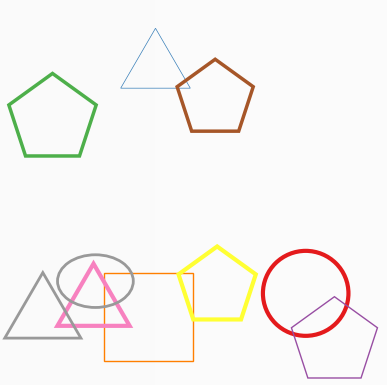[{"shape": "circle", "thickness": 3, "radius": 0.55, "center": [0.789, 0.238]}, {"shape": "triangle", "thickness": 0.5, "radius": 0.52, "center": [0.401, 0.823]}, {"shape": "pentagon", "thickness": 2.5, "radius": 0.59, "center": [0.136, 0.691]}, {"shape": "pentagon", "thickness": 1, "radius": 0.58, "center": [0.863, 0.113]}, {"shape": "square", "thickness": 1, "radius": 0.57, "center": [0.382, 0.176]}, {"shape": "pentagon", "thickness": 3, "radius": 0.52, "center": [0.56, 0.255]}, {"shape": "pentagon", "thickness": 2.5, "radius": 0.52, "center": [0.555, 0.743]}, {"shape": "triangle", "thickness": 3, "radius": 0.54, "center": [0.241, 0.207]}, {"shape": "triangle", "thickness": 2, "radius": 0.57, "center": [0.111, 0.179]}, {"shape": "oval", "thickness": 2, "radius": 0.49, "center": [0.246, 0.27]}]